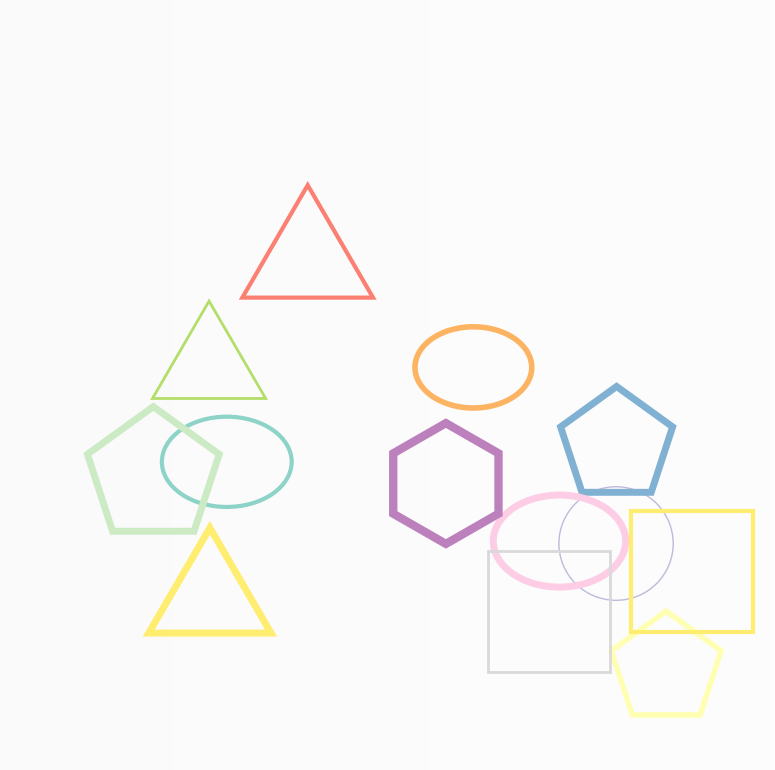[{"shape": "oval", "thickness": 1.5, "radius": 0.42, "center": [0.293, 0.4]}, {"shape": "pentagon", "thickness": 2, "radius": 0.37, "center": [0.86, 0.132]}, {"shape": "circle", "thickness": 0.5, "radius": 0.37, "center": [0.795, 0.294]}, {"shape": "triangle", "thickness": 1.5, "radius": 0.49, "center": [0.397, 0.662]}, {"shape": "pentagon", "thickness": 2.5, "radius": 0.38, "center": [0.796, 0.422]}, {"shape": "oval", "thickness": 2, "radius": 0.38, "center": [0.611, 0.523]}, {"shape": "triangle", "thickness": 1, "radius": 0.42, "center": [0.27, 0.525]}, {"shape": "oval", "thickness": 2.5, "radius": 0.43, "center": [0.722, 0.297]}, {"shape": "square", "thickness": 1, "radius": 0.39, "center": [0.708, 0.206]}, {"shape": "hexagon", "thickness": 3, "radius": 0.39, "center": [0.575, 0.372]}, {"shape": "pentagon", "thickness": 2.5, "radius": 0.45, "center": [0.198, 0.382]}, {"shape": "square", "thickness": 1.5, "radius": 0.39, "center": [0.892, 0.258]}, {"shape": "triangle", "thickness": 2.5, "radius": 0.46, "center": [0.271, 0.223]}]